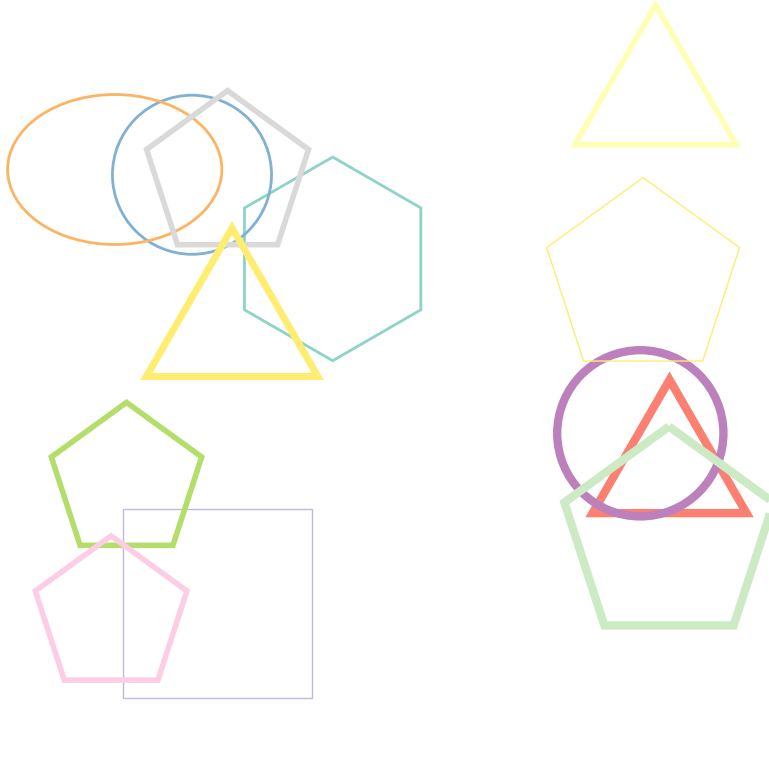[{"shape": "hexagon", "thickness": 1, "radius": 0.66, "center": [0.432, 0.664]}, {"shape": "triangle", "thickness": 2, "radius": 0.6, "center": [0.851, 0.873]}, {"shape": "square", "thickness": 0.5, "radius": 0.61, "center": [0.282, 0.216]}, {"shape": "triangle", "thickness": 3, "radius": 0.58, "center": [0.87, 0.391]}, {"shape": "circle", "thickness": 1, "radius": 0.52, "center": [0.249, 0.773]}, {"shape": "oval", "thickness": 1, "radius": 0.7, "center": [0.149, 0.78]}, {"shape": "pentagon", "thickness": 2, "radius": 0.51, "center": [0.164, 0.375]}, {"shape": "pentagon", "thickness": 2, "radius": 0.52, "center": [0.144, 0.201]}, {"shape": "pentagon", "thickness": 2, "radius": 0.55, "center": [0.296, 0.772]}, {"shape": "circle", "thickness": 3, "radius": 0.54, "center": [0.832, 0.437]}, {"shape": "pentagon", "thickness": 3, "radius": 0.71, "center": [0.869, 0.303]}, {"shape": "triangle", "thickness": 2.5, "radius": 0.64, "center": [0.301, 0.575]}, {"shape": "pentagon", "thickness": 0.5, "radius": 0.66, "center": [0.835, 0.638]}]